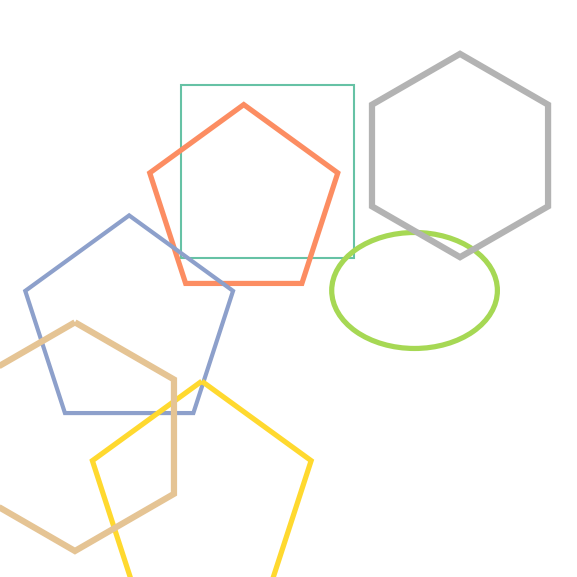[{"shape": "square", "thickness": 1, "radius": 0.75, "center": [0.464, 0.702]}, {"shape": "pentagon", "thickness": 2.5, "radius": 0.86, "center": [0.422, 0.647]}, {"shape": "pentagon", "thickness": 2, "radius": 0.95, "center": [0.224, 0.437]}, {"shape": "oval", "thickness": 2.5, "radius": 0.72, "center": [0.718, 0.496]}, {"shape": "pentagon", "thickness": 2.5, "radius": 1.0, "center": [0.349, 0.14]}, {"shape": "hexagon", "thickness": 3, "radius": 0.99, "center": [0.13, 0.243]}, {"shape": "hexagon", "thickness": 3, "radius": 0.88, "center": [0.797, 0.73]}]